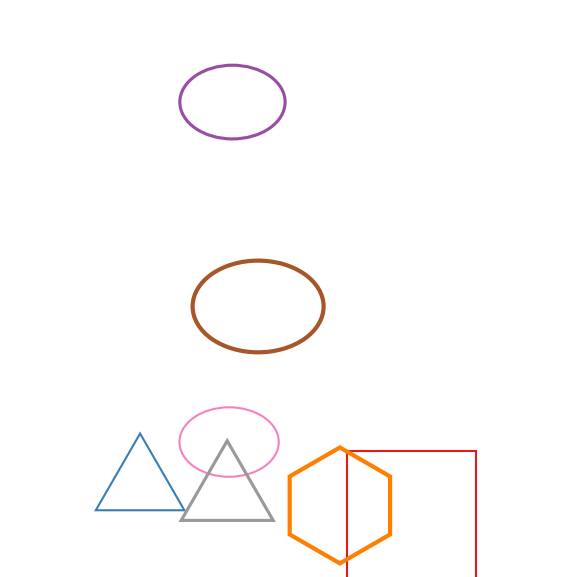[{"shape": "square", "thickness": 1, "radius": 0.56, "center": [0.712, 0.106]}, {"shape": "triangle", "thickness": 1, "radius": 0.44, "center": [0.243, 0.16]}, {"shape": "oval", "thickness": 1.5, "radius": 0.46, "center": [0.403, 0.822]}, {"shape": "hexagon", "thickness": 2, "radius": 0.5, "center": [0.589, 0.124]}, {"shape": "oval", "thickness": 2, "radius": 0.57, "center": [0.447, 0.468]}, {"shape": "oval", "thickness": 1, "radius": 0.43, "center": [0.397, 0.234]}, {"shape": "triangle", "thickness": 1.5, "radius": 0.46, "center": [0.393, 0.144]}]